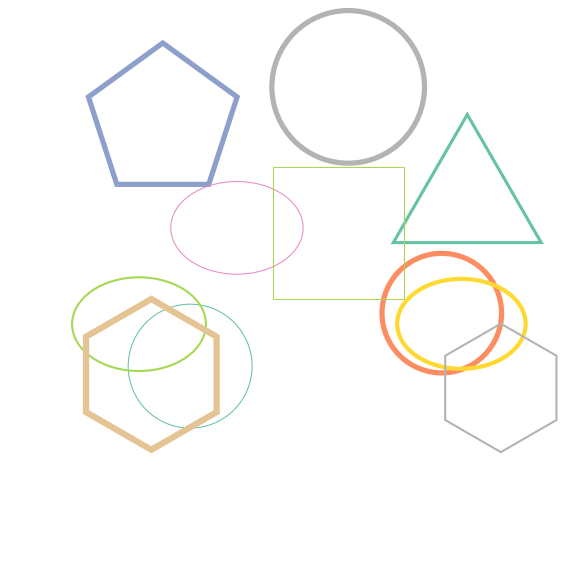[{"shape": "circle", "thickness": 0.5, "radius": 0.54, "center": [0.329, 0.365]}, {"shape": "triangle", "thickness": 1.5, "radius": 0.74, "center": [0.809, 0.653]}, {"shape": "circle", "thickness": 2.5, "radius": 0.52, "center": [0.765, 0.457]}, {"shape": "pentagon", "thickness": 2.5, "radius": 0.68, "center": [0.282, 0.789]}, {"shape": "oval", "thickness": 0.5, "radius": 0.57, "center": [0.41, 0.605]}, {"shape": "oval", "thickness": 1, "radius": 0.58, "center": [0.241, 0.438]}, {"shape": "square", "thickness": 0.5, "radius": 0.57, "center": [0.587, 0.596]}, {"shape": "oval", "thickness": 2, "radius": 0.56, "center": [0.799, 0.438]}, {"shape": "hexagon", "thickness": 3, "radius": 0.65, "center": [0.262, 0.351]}, {"shape": "hexagon", "thickness": 1, "radius": 0.56, "center": [0.867, 0.327]}, {"shape": "circle", "thickness": 2.5, "radius": 0.66, "center": [0.603, 0.849]}]